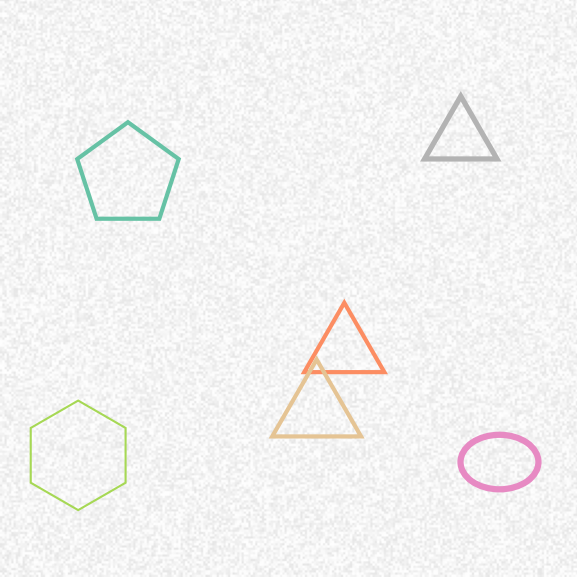[{"shape": "pentagon", "thickness": 2, "radius": 0.46, "center": [0.222, 0.695]}, {"shape": "triangle", "thickness": 2, "radius": 0.4, "center": [0.596, 0.395]}, {"shape": "oval", "thickness": 3, "radius": 0.34, "center": [0.865, 0.199]}, {"shape": "hexagon", "thickness": 1, "radius": 0.47, "center": [0.135, 0.211]}, {"shape": "triangle", "thickness": 2, "radius": 0.44, "center": [0.548, 0.288]}, {"shape": "triangle", "thickness": 2.5, "radius": 0.36, "center": [0.798, 0.76]}]